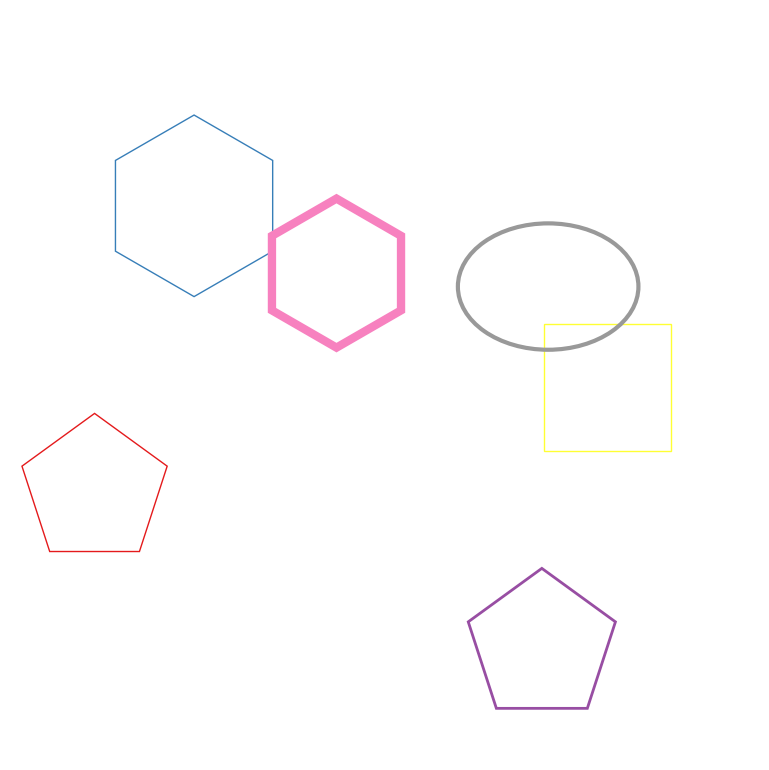[{"shape": "pentagon", "thickness": 0.5, "radius": 0.5, "center": [0.123, 0.364]}, {"shape": "hexagon", "thickness": 0.5, "radius": 0.59, "center": [0.252, 0.733]}, {"shape": "pentagon", "thickness": 1, "radius": 0.5, "center": [0.704, 0.161]}, {"shape": "square", "thickness": 0.5, "radius": 0.41, "center": [0.789, 0.497]}, {"shape": "hexagon", "thickness": 3, "radius": 0.48, "center": [0.437, 0.645]}, {"shape": "oval", "thickness": 1.5, "radius": 0.59, "center": [0.712, 0.628]}]